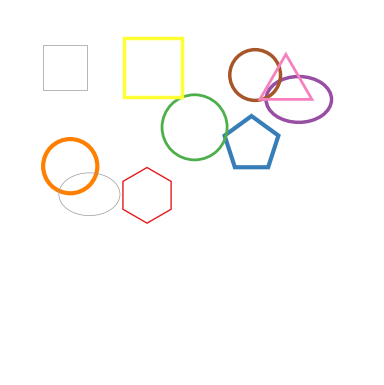[{"shape": "hexagon", "thickness": 1, "radius": 0.36, "center": [0.382, 0.493]}, {"shape": "pentagon", "thickness": 3, "radius": 0.37, "center": [0.653, 0.625]}, {"shape": "circle", "thickness": 2, "radius": 0.42, "center": [0.505, 0.669]}, {"shape": "oval", "thickness": 2.5, "radius": 0.43, "center": [0.776, 0.742]}, {"shape": "circle", "thickness": 3, "radius": 0.35, "center": [0.182, 0.568]}, {"shape": "square", "thickness": 2.5, "radius": 0.38, "center": [0.398, 0.825]}, {"shape": "circle", "thickness": 2.5, "radius": 0.33, "center": [0.663, 0.805]}, {"shape": "triangle", "thickness": 2, "radius": 0.39, "center": [0.743, 0.781]}, {"shape": "oval", "thickness": 0.5, "radius": 0.4, "center": [0.232, 0.495]}, {"shape": "square", "thickness": 0.5, "radius": 0.29, "center": [0.169, 0.825]}]